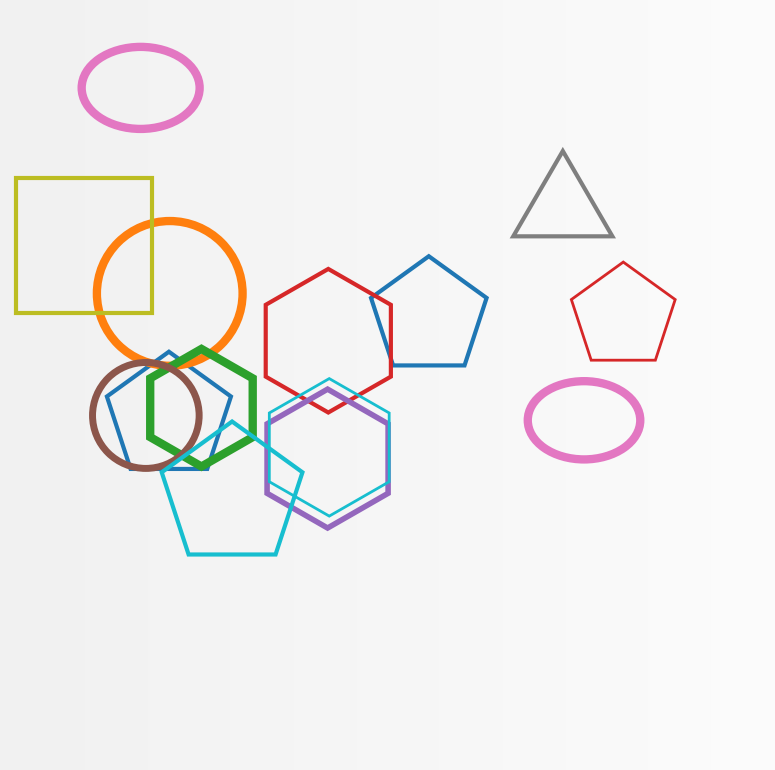[{"shape": "pentagon", "thickness": 1.5, "radius": 0.39, "center": [0.553, 0.589]}, {"shape": "pentagon", "thickness": 1.5, "radius": 0.42, "center": [0.218, 0.459]}, {"shape": "circle", "thickness": 3, "radius": 0.47, "center": [0.219, 0.619]}, {"shape": "hexagon", "thickness": 3, "radius": 0.38, "center": [0.26, 0.47]}, {"shape": "hexagon", "thickness": 1.5, "radius": 0.47, "center": [0.424, 0.558]}, {"shape": "pentagon", "thickness": 1, "radius": 0.35, "center": [0.804, 0.589]}, {"shape": "hexagon", "thickness": 2, "radius": 0.45, "center": [0.423, 0.404]}, {"shape": "circle", "thickness": 2.5, "radius": 0.34, "center": [0.188, 0.46]}, {"shape": "oval", "thickness": 3, "radius": 0.36, "center": [0.754, 0.454]}, {"shape": "oval", "thickness": 3, "radius": 0.38, "center": [0.181, 0.886]}, {"shape": "triangle", "thickness": 1.5, "radius": 0.37, "center": [0.726, 0.73]}, {"shape": "square", "thickness": 1.5, "radius": 0.44, "center": [0.108, 0.681]}, {"shape": "hexagon", "thickness": 1, "radius": 0.45, "center": [0.425, 0.419]}, {"shape": "pentagon", "thickness": 1.5, "radius": 0.48, "center": [0.299, 0.357]}]